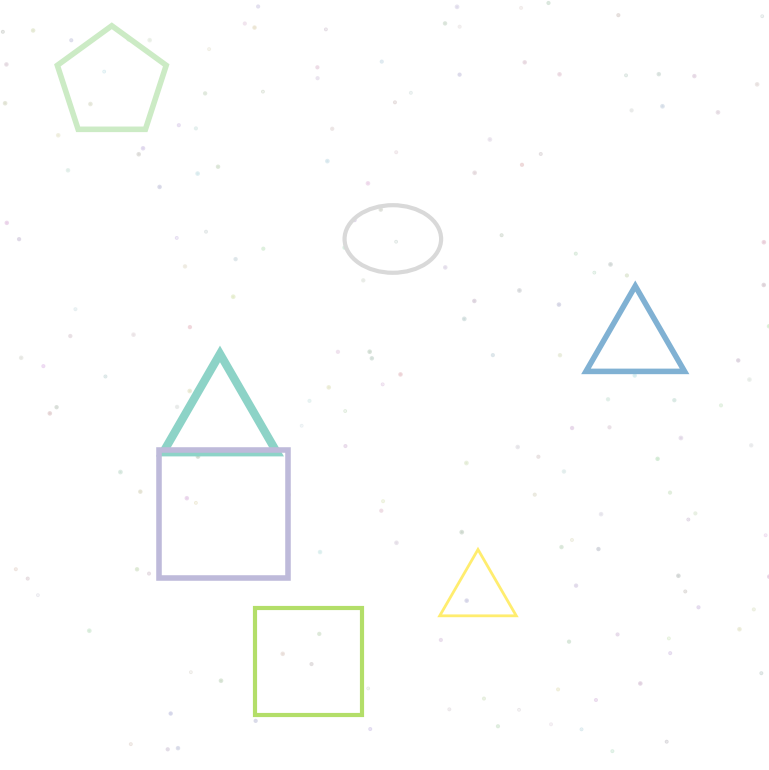[{"shape": "triangle", "thickness": 3, "radius": 0.43, "center": [0.286, 0.455]}, {"shape": "square", "thickness": 2, "radius": 0.42, "center": [0.29, 0.332]}, {"shape": "triangle", "thickness": 2, "radius": 0.37, "center": [0.825, 0.555]}, {"shape": "square", "thickness": 1.5, "radius": 0.35, "center": [0.401, 0.141]}, {"shape": "oval", "thickness": 1.5, "radius": 0.31, "center": [0.51, 0.69]}, {"shape": "pentagon", "thickness": 2, "radius": 0.37, "center": [0.145, 0.892]}, {"shape": "triangle", "thickness": 1, "radius": 0.29, "center": [0.621, 0.229]}]